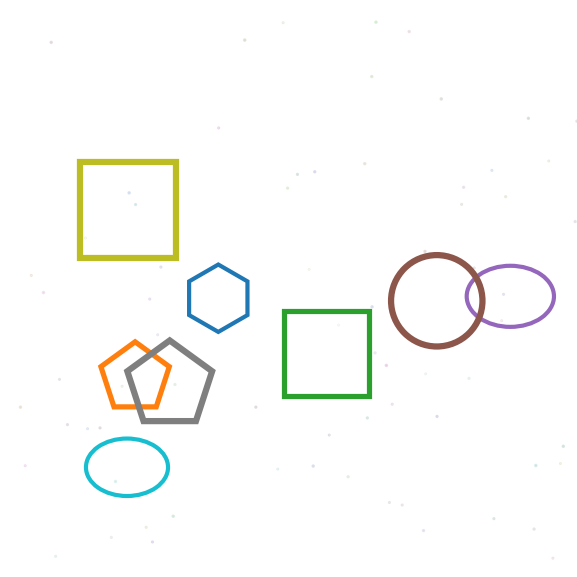[{"shape": "hexagon", "thickness": 2, "radius": 0.29, "center": [0.378, 0.483]}, {"shape": "pentagon", "thickness": 2.5, "radius": 0.31, "center": [0.234, 0.345]}, {"shape": "square", "thickness": 2.5, "radius": 0.37, "center": [0.565, 0.387]}, {"shape": "oval", "thickness": 2, "radius": 0.38, "center": [0.884, 0.486]}, {"shape": "circle", "thickness": 3, "radius": 0.4, "center": [0.756, 0.478]}, {"shape": "pentagon", "thickness": 3, "radius": 0.39, "center": [0.294, 0.332]}, {"shape": "square", "thickness": 3, "radius": 0.42, "center": [0.222, 0.636]}, {"shape": "oval", "thickness": 2, "radius": 0.36, "center": [0.22, 0.19]}]